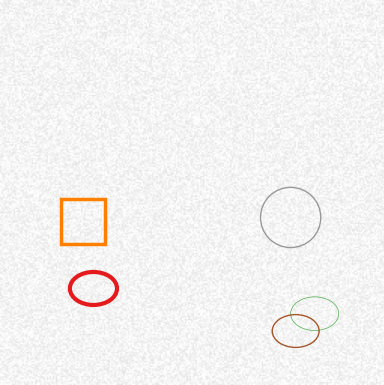[{"shape": "oval", "thickness": 3, "radius": 0.31, "center": [0.243, 0.251]}, {"shape": "oval", "thickness": 0.5, "radius": 0.31, "center": [0.817, 0.185]}, {"shape": "square", "thickness": 2.5, "radius": 0.29, "center": [0.215, 0.425]}, {"shape": "oval", "thickness": 1, "radius": 0.3, "center": [0.768, 0.14]}, {"shape": "circle", "thickness": 1, "radius": 0.39, "center": [0.755, 0.435]}]